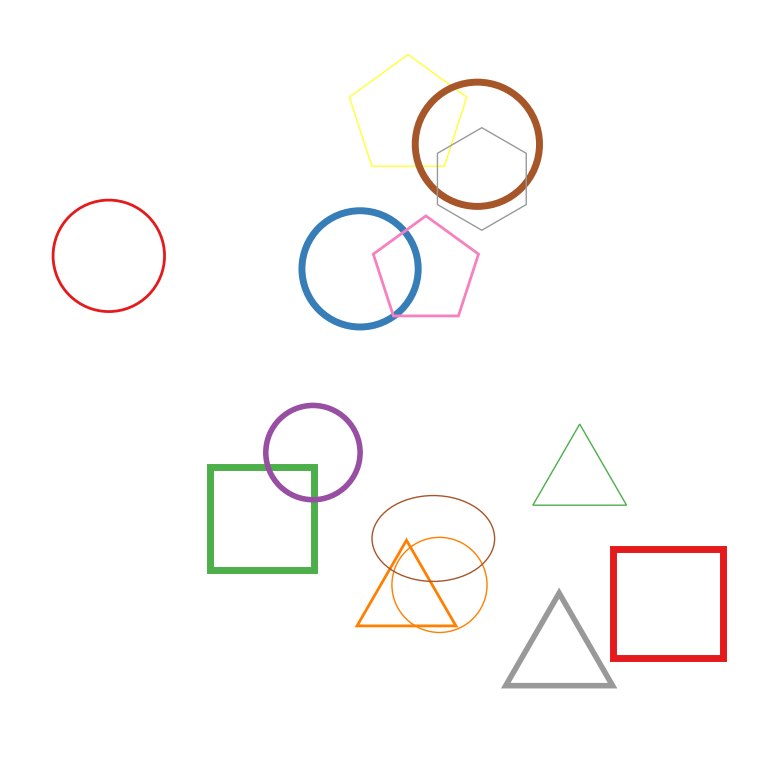[{"shape": "circle", "thickness": 1, "radius": 0.36, "center": [0.141, 0.668]}, {"shape": "square", "thickness": 2.5, "radius": 0.35, "center": [0.867, 0.216]}, {"shape": "circle", "thickness": 2.5, "radius": 0.38, "center": [0.468, 0.651]}, {"shape": "triangle", "thickness": 0.5, "radius": 0.35, "center": [0.753, 0.379]}, {"shape": "square", "thickness": 2.5, "radius": 0.34, "center": [0.34, 0.327]}, {"shape": "circle", "thickness": 2, "radius": 0.31, "center": [0.406, 0.412]}, {"shape": "circle", "thickness": 0.5, "radius": 0.31, "center": [0.571, 0.24]}, {"shape": "triangle", "thickness": 1, "radius": 0.37, "center": [0.528, 0.224]}, {"shape": "pentagon", "thickness": 0.5, "radius": 0.4, "center": [0.53, 0.849]}, {"shape": "oval", "thickness": 0.5, "radius": 0.4, "center": [0.563, 0.301]}, {"shape": "circle", "thickness": 2.5, "radius": 0.4, "center": [0.62, 0.813]}, {"shape": "pentagon", "thickness": 1, "radius": 0.36, "center": [0.553, 0.648]}, {"shape": "hexagon", "thickness": 0.5, "radius": 0.33, "center": [0.626, 0.768]}, {"shape": "triangle", "thickness": 2, "radius": 0.4, "center": [0.726, 0.15]}]